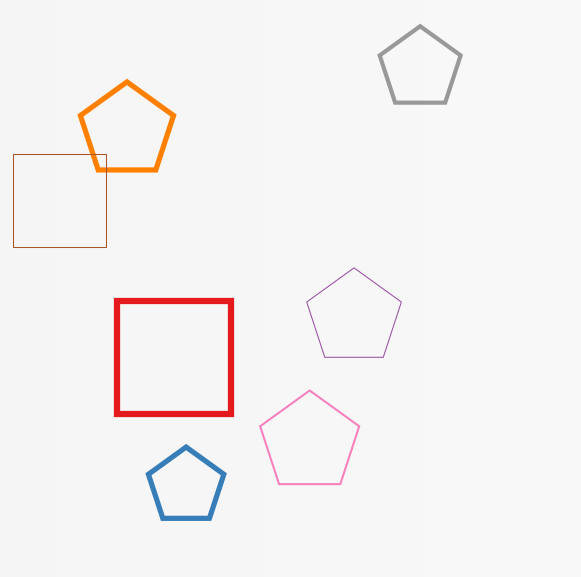[{"shape": "square", "thickness": 3, "radius": 0.49, "center": [0.3, 0.38]}, {"shape": "pentagon", "thickness": 2.5, "radius": 0.34, "center": [0.32, 0.157]}, {"shape": "pentagon", "thickness": 0.5, "radius": 0.43, "center": [0.609, 0.45]}, {"shape": "pentagon", "thickness": 2.5, "radius": 0.42, "center": [0.218, 0.773]}, {"shape": "square", "thickness": 0.5, "radius": 0.4, "center": [0.102, 0.652]}, {"shape": "pentagon", "thickness": 1, "radius": 0.45, "center": [0.533, 0.233]}, {"shape": "pentagon", "thickness": 2, "radius": 0.37, "center": [0.723, 0.881]}]